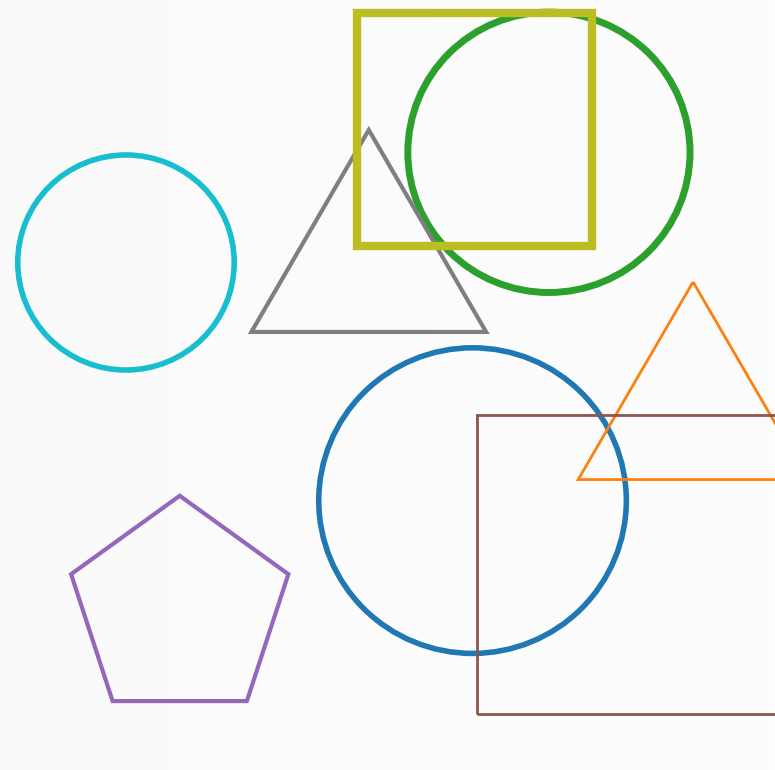[{"shape": "circle", "thickness": 2, "radius": 0.99, "center": [0.61, 0.35]}, {"shape": "triangle", "thickness": 1, "radius": 0.86, "center": [0.894, 0.463]}, {"shape": "circle", "thickness": 2.5, "radius": 0.91, "center": [0.708, 0.802]}, {"shape": "pentagon", "thickness": 1.5, "radius": 0.74, "center": [0.232, 0.209]}, {"shape": "square", "thickness": 1, "radius": 0.97, "center": [0.809, 0.267]}, {"shape": "triangle", "thickness": 1.5, "radius": 0.87, "center": [0.476, 0.656]}, {"shape": "square", "thickness": 3, "radius": 0.76, "center": [0.612, 0.832]}, {"shape": "circle", "thickness": 2, "radius": 0.7, "center": [0.163, 0.659]}]